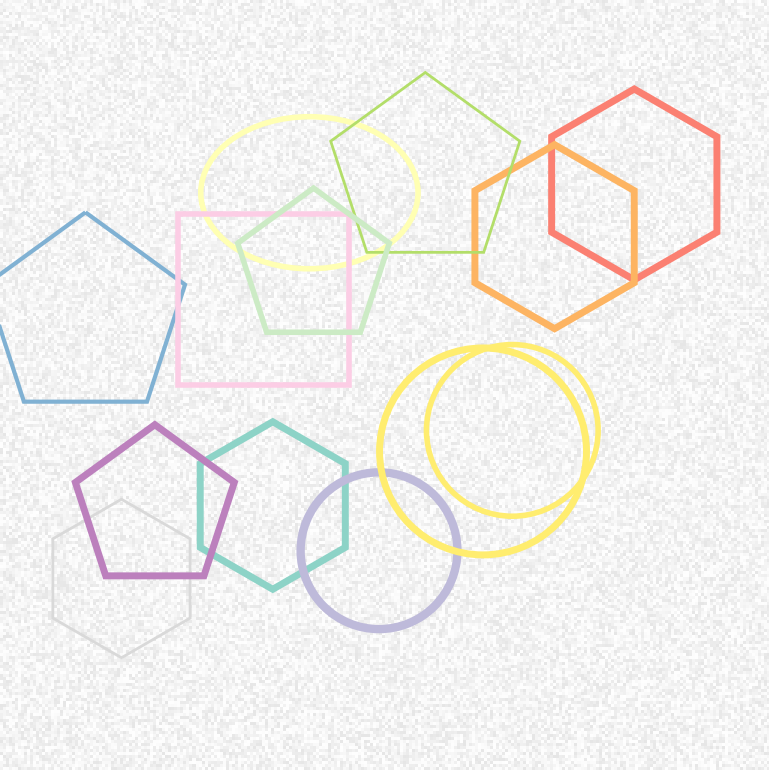[{"shape": "hexagon", "thickness": 2.5, "radius": 0.54, "center": [0.354, 0.343]}, {"shape": "oval", "thickness": 2, "radius": 0.71, "center": [0.402, 0.75]}, {"shape": "circle", "thickness": 3, "radius": 0.51, "center": [0.492, 0.285]}, {"shape": "hexagon", "thickness": 2.5, "radius": 0.62, "center": [0.824, 0.76]}, {"shape": "pentagon", "thickness": 1.5, "radius": 0.68, "center": [0.111, 0.588]}, {"shape": "hexagon", "thickness": 2.5, "radius": 0.6, "center": [0.72, 0.693]}, {"shape": "pentagon", "thickness": 1, "radius": 0.65, "center": [0.552, 0.777]}, {"shape": "square", "thickness": 2, "radius": 0.56, "center": [0.342, 0.611]}, {"shape": "hexagon", "thickness": 1, "radius": 0.51, "center": [0.158, 0.249]}, {"shape": "pentagon", "thickness": 2.5, "radius": 0.54, "center": [0.201, 0.34]}, {"shape": "pentagon", "thickness": 2, "radius": 0.52, "center": [0.407, 0.652]}, {"shape": "circle", "thickness": 2, "radius": 0.56, "center": [0.665, 0.441]}, {"shape": "circle", "thickness": 2.5, "radius": 0.67, "center": [0.627, 0.414]}]